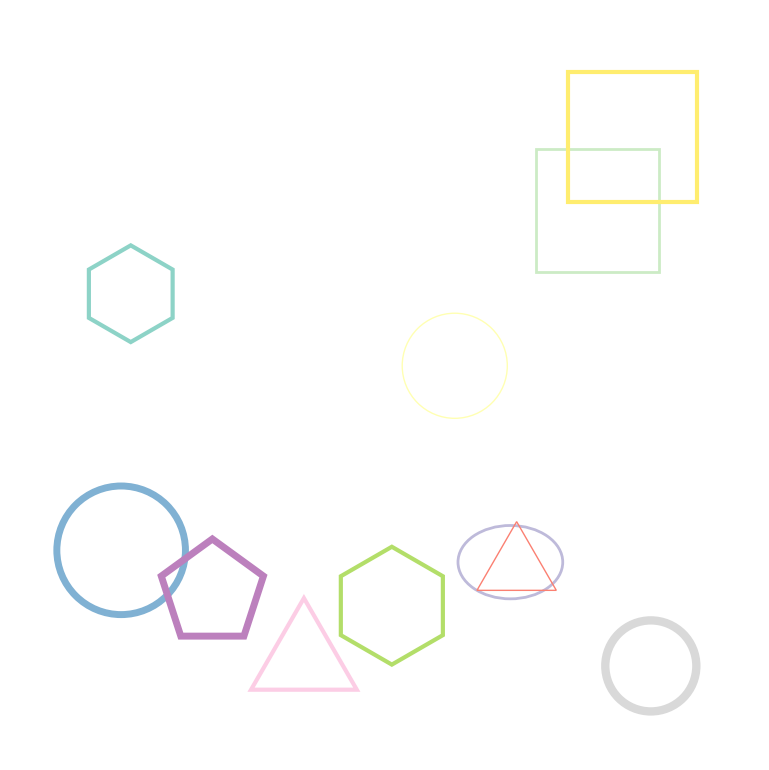[{"shape": "hexagon", "thickness": 1.5, "radius": 0.31, "center": [0.17, 0.619]}, {"shape": "circle", "thickness": 0.5, "radius": 0.34, "center": [0.591, 0.525]}, {"shape": "oval", "thickness": 1, "radius": 0.34, "center": [0.663, 0.27]}, {"shape": "triangle", "thickness": 0.5, "radius": 0.3, "center": [0.671, 0.263]}, {"shape": "circle", "thickness": 2.5, "radius": 0.42, "center": [0.157, 0.285]}, {"shape": "hexagon", "thickness": 1.5, "radius": 0.38, "center": [0.509, 0.213]}, {"shape": "triangle", "thickness": 1.5, "radius": 0.4, "center": [0.395, 0.144]}, {"shape": "circle", "thickness": 3, "radius": 0.3, "center": [0.845, 0.135]}, {"shape": "pentagon", "thickness": 2.5, "radius": 0.35, "center": [0.276, 0.23]}, {"shape": "square", "thickness": 1, "radius": 0.4, "center": [0.775, 0.727]}, {"shape": "square", "thickness": 1.5, "radius": 0.42, "center": [0.821, 0.822]}]